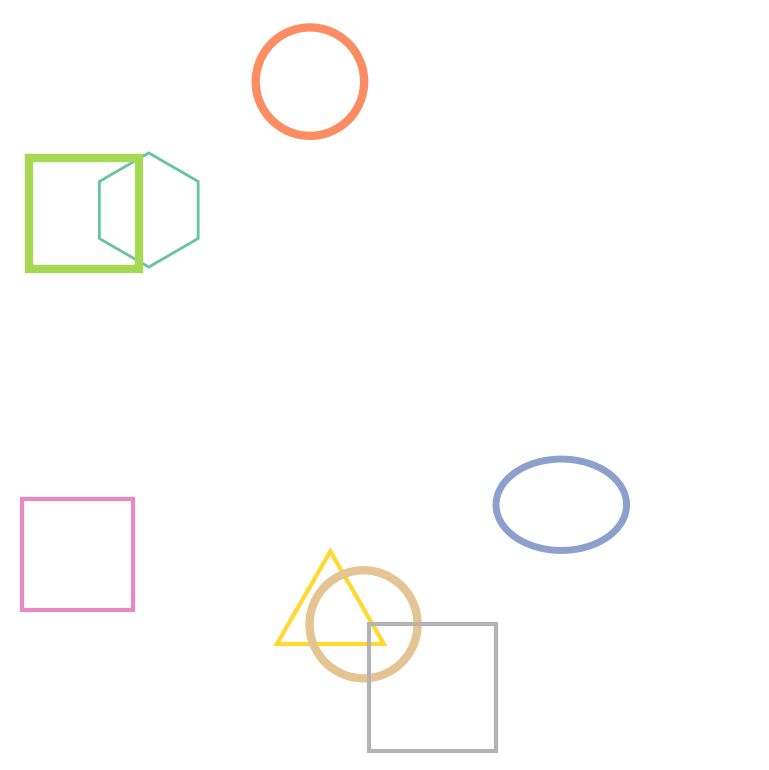[{"shape": "hexagon", "thickness": 1, "radius": 0.37, "center": [0.193, 0.727]}, {"shape": "circle", "thickness": 3, "radius": 0.35, "center": [0.403, 0.894]}, {"shape": "oval", "thickness": 2.5, "radius": 0.42, "center": [0.729, 0.344]}, {"shape": "square", "thickness": 1.5, "radius": 0.36, "center": [0.1, 0.279]}, {"shape": "square", "thickness": 3, "radius": 0.36, "center": [0.109, 0.723]}, {"shape": "triangle", "thickness": 1.5, "radius": 0.4, "center": [0.429, 0.204]}, {"shape": "circle", "thickness": 3, "radius": 0.35, "center": [0.472, 0.189]}, {"shape": "square", "thickness": 1.5, "radius": 0.41, "center": [0.561, 0.107]}]